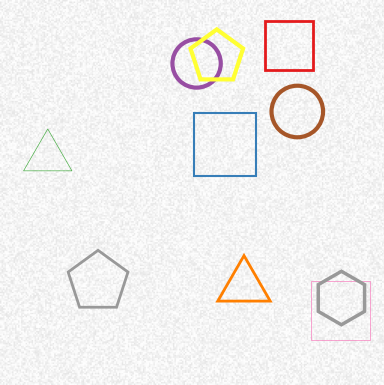[{"shape": "square", "thickness": 2, "radius": 0.31, "center": [0.75, 0.882]}, {"shape": "square", "thickness": 1.5, "radius": 0.4, "center": [0.584, 0.625]}, {"shape": "triangle", "thickness": 0.5, "radius": 0.36, "center": [0.124, 0.593]}, {"shape": "circle", "thickness": 3, "radius": 0.31, "center": [0.511, 0.835]}, {"shape": "triangle", "thickness": 2, "radius": 0.39, "center": [0.634, 0.257]}, {"shape": "pentagon", "thickness": 3, "radius": 0.36, "center": [0.563, 0.852]}, {"shape": "circle", "thickness": 3, "radius": 0.33, "center": [0.772, 0.71]}, {"shape": "square", "thickness": 0.5, "radius": 0.38, "center": [0.885, 0.193]}, {"shape": "pentagon", "thickness": 2, "radius": 0.41, "center": [0.255, 0.268]}, {"shape": "hexagon", "thickness": 2.5, "radius": 0.35, "center": [0.887, 0.226]}]